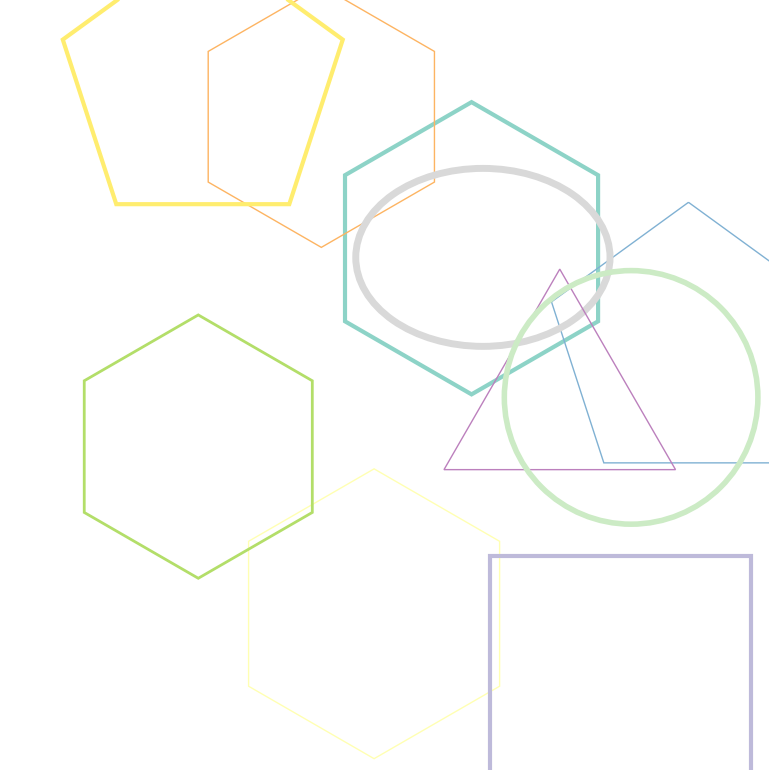[{"shape": "hexagon", "thickness": 1.5, "radius": 0.95, "center": [0.612, 0.678]}, {"shape": "hexagon", "thickness": 0.5, "radius": 0.94, "center": [0.486, 0.203]}, {"shape": "square", "thickness": 1.5, "radius": 0.85, "center": [0.806, 0.109]}, {"shape": "pentagon", "thickness": 0.5, "radius": 0.94, "center": [0.894, 0.55]}, {"shape": "hexagon", "thickness": 0.5, "radius": 0.85, "center": [0.417, 0.848]}, {"shape": "hexagon", "thickness": 1, "radius": 0.85, "center": [0.257, 0.42]}, {"shape": "oval", "thickness": 2.5, "radius": 0.83, "center": [0.627, 0.666]}, {"shape": "triangle", "thickness": 0.5, "radius": 0.87, "center": [0.727, 0.477]}, {"shape": "circle", "thickness": 2, "radius": 0.82, "center": [0.82, 0.484]}, {"shape": "pentagon", "thickness": 1.5, "radius": 0.96, "center": [0.263, 0.889]}]